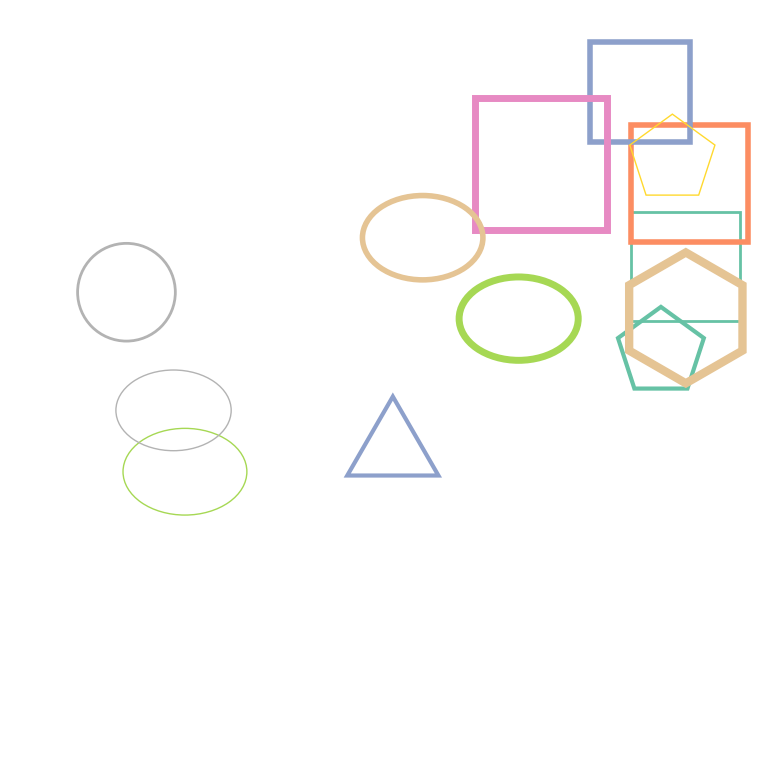[{"shape": "pentagon", "thickness": 1.5, "radius": 0.29, "center": [0.858, 0.543]}, {"shape": "square", "thickness": 1, "radius": 0.35, "center": [0.89, 0.654]}, {"shape": "square", "thickness": 2, "radius": 0.38, "center": [0.895, 0.762]}, {"shape": "square", "thickness": 2, "radius": 0.33, "center": [0.831, 0.88]}, {"shape": "triangle", "thickness": 1.5, "radius": 0.34, "center": [0.51, 0.417]}, {"shape": "square", "thickness": 2.5, "radius": 0.43, "center": [0.703, 0.787]}, {"shape": "oval", "thickness": 2.5, "radius": 0.39, "center": [0.674, 0.586]}, {"shape": "oval", "thickness": 0.5, "radius": 0.4, "center": [0.24, 0.387]}, {"shape": "pentagon", "thickness": 0.5, "radius": 0.29, "center": [0.873, 0.794]}, {"shape": "oval", "thickness": 2, "radius": 0.39, "center": [0.549, 0.691]}, {"shape": "hexagon", "thickness": 3, "radius": 0.42, "center": [0.891, 0.587]}, {"shape": "oval", "thickness": 0.5, "radius": 0.37, "center": [0.225, 0.467]}, {"shape": "circle", "thickness": 1, "radius": 0.32, "center": [0.164, 0.62]}]